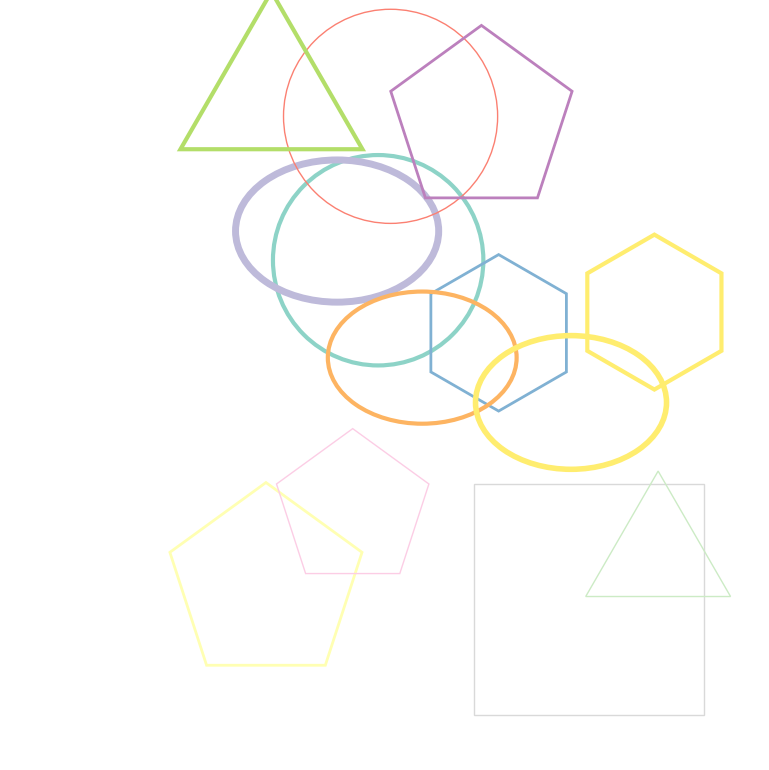[{"shape": "circle", "thickness": 1.5, "radius": 0.68, "center": [0.491, 0.662]}, {"shape": "pentagon", "thickness": 1, "radius": 0.66, "center": [0.345, 0.242]}, {"shape": "oval", "thickness": 2.5, "radius": 0.66, "center": [0.438, 0.7]}, {"shape": "circle", "thickness": 0.5, "radius": 0.7, "center": [0.507, 0.849]}, {"shape": "hexagon", "thickness": 1, "radius": 0.51, "center": [0.648, 0.568]}, {"shape": "oval", "thickness": 1.5, "radius": 0.61, "center": [0.548, 0.536]}, {"shape": "triangle", "thickness": 1.5, "radius": 0.68, "center": [0.353, 0.874]}, {"shape": "pentagon", "thickness": 0.5, "radius": 0.52, "center": [0.458, 0.339]}, {"shape": "square", "thickness": 0.5, "radius": 0.75, "center": [0.765, 0.221]}, {"shape": "pentagon", "thickness": 1, "radius": 0.62, "center": [0.625, 0.843]}, {"shape": "triangle", "thickness": 0.5, "radius": 0.54, "center": [0.855, 0.28]}, {"shape": "oval", "thickness": 2, "radius": 0.62, "center": [0.742, 0.477]}, {"shape": "hexagon", "thickness": 1.5, "radius": 0.5, "center": [0.85, 0.595]}]